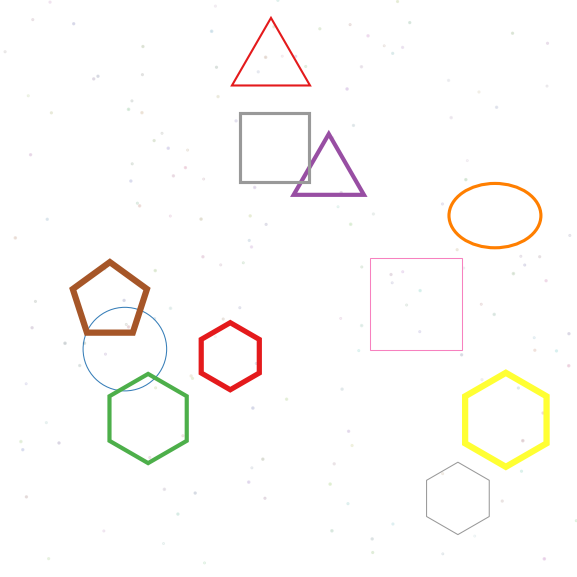[{"shape": "triangle", "thickness": 1, "radius": 0.39, "center": [0.469, 0.89]}, {"shape": "hexagon", "thickness": 2.5, "radius": 0.29, "center": [0.399, 0.382]}, {"shape": "circle", "thickness": 0.5, "radius": 0.36, "center": [0.216, 0.395]}, {"shape": "hexagon", "thickness": 2, "radius": 0.39, "center": [0.256, 0.274]}, {"shape": "triangle", "thickness": 2, "radius": 0.35, "center": [0.569, 0.697]}, {"shape": "oval", "thickness": 1.5, "radius": 0.4, "center": [0.857, 0.626]}, {"shape": "hexagon", "thickness": 3, "radius": 0.41, "center": [0.876, 0.272]}, {"shape": "pentagon", "thickness": 3, "radius": 0.34, "center": [0.19, 0.478]}, {"shape": "square", "thickness": 0.5, "radius": 0.4, "center": [0.721, 0.473]}, {"shape": "square", "thickness": 1.5, "radius": 0.3, "center": [0.476, 0.744]}, {"shape": "hexagon", "thickness": 0.5, "radius": 0.31, "center": [0.793, 0.136]}]